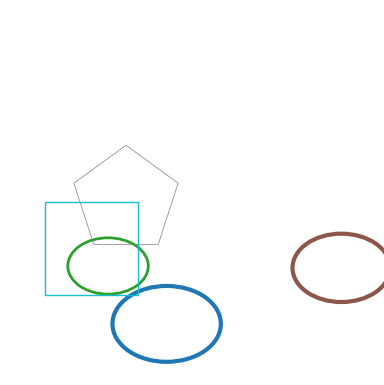[{"shape": "oval", "thickness": 3, "radius": 0.7, "center": [0.433, 0.159]}, {"shape": "oval", "thickness": 2, "radius": 0.52, "center": [0.281, 0.309]}, {"shape": "oval", "thickness": 3, "radius": 0.63, "center": [0.887, 0.304]}, {"shape": "pentagon", "thickness": 0.5, "radius": 0.71, "center": [0.327, 0.48]}, {"shape": "square", "thickness": 1, "radius": 0.61, "center": [0.238, 0.354]}]